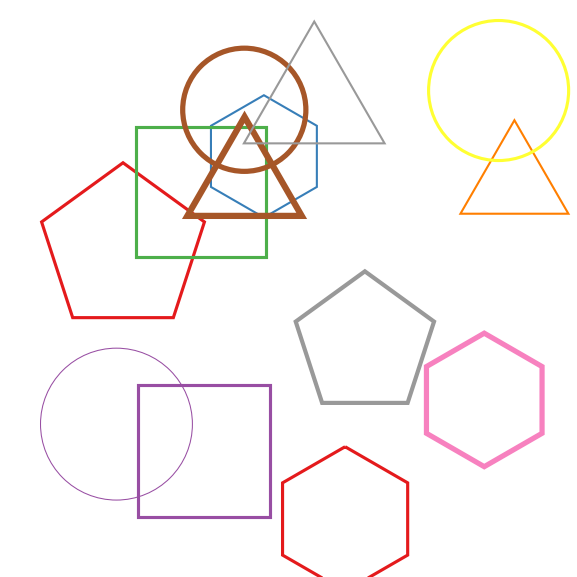[{"shape": "pentagon", "thickness": 1.5, "radius": 0.74, "center": [0.213, 0.569]}, {"shape": "hexagon", "thickness": 1.5, "radius": 0.63, "center": [0.598, 0.1]}, {"shape": "hexagon", "thickness": 1, "radius": 0.53, "center": [0.457, 0.728]}, {"shape": "square", "thickness": 1.5, "radius": 0.56, "center": [0.348, 0.666]}, {"shape": "circle", "thickness": 0.5, "radius": 0.66, "center": [0.202, 0.265]}, {"shape": "square", "thickness": 1.5, "radius": 0.57, "center": [0.353, 0.218]}, {"shape": "triangle", "thickness": 1, "radius": 0.54, "center": [0.891, 0.683]}, {"shape": "circle", "thickness": 1.5, "radius": 0.61, "center": [0.863, 0.842]}, {"shape": "circle", "thickness": 2.5, "radius": 0.53, "center": [0.423, 0.809]}, {"shape": "triangle", "thickness": 3, "radius": 0.57, "center": [0.423, 0.682]}, {"shape": "hexagon", "thickness": 2.5, "radius": 0.58, "center": [0.839, 0.307]}, {"shape": "pentagon", "thickness": 2, "radius": 0.63, "center": [0.632, 0.403]}, {"shape": "triangle", "thickness": 1, "radius": 0.7, "center": [0.544, 0.821]}]